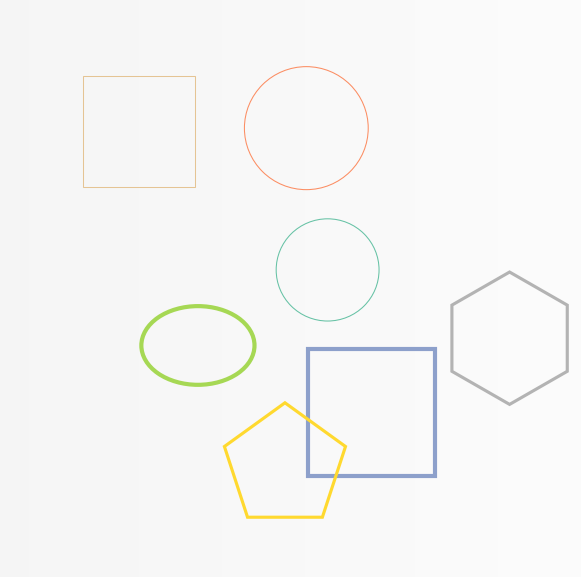[{"shape": "circle", "thickness": 0.5, "radius": 0.44, "center": [0.564, 0.532]}, {"shape": "circle", "thickness": 0.5, "radius": 0.53, "center": [0.527, 0.777]}, {"shape": "square", "thickness": 2, "radius": 0.55, "center": [0.639, 0.284]}, {"shape": "oval", "thickness": 2, "radius": 0.49, "center": [0.341, 0.401]}, {"shape": "pentagon", "thickness": 1.5, "radius": 0.55, "center": [0.49, 0.192]}, {"shape": "square", "thickness": 0.5, "radius": 0.48, "center": [0.239, 0.772]}, {"shape": "hexagon", "thickness": 1.5, "radius": 0.57, "center": [0.877, 0.413]}]